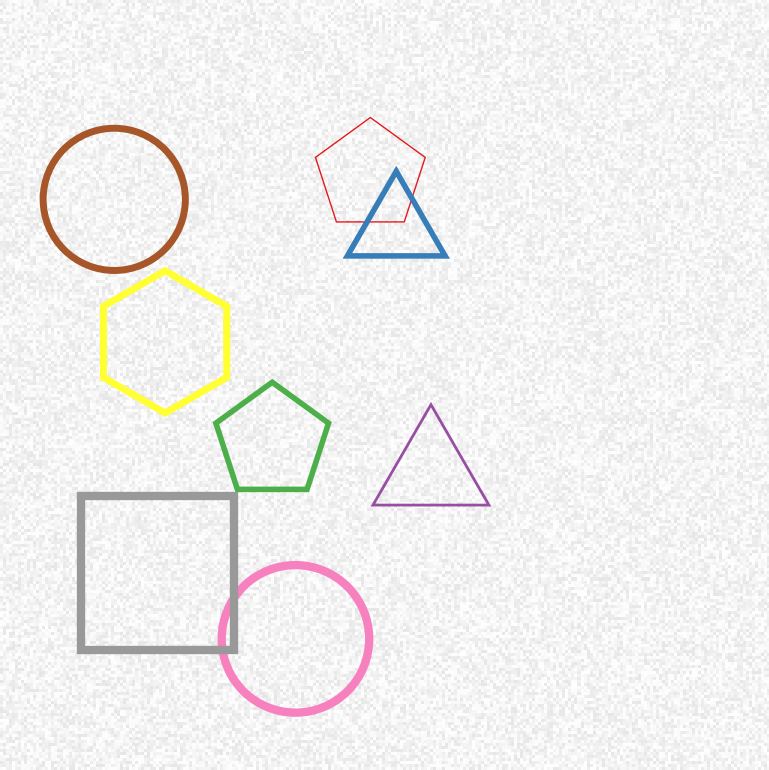[{"shape": "pentagon", "thickness": 0.5, "radius": 0.37, "center": [0.481, 0.772]}, {"shape": "triangle", "thickness": 2, "radius": 0.37, "center": [0.515, 0.704]}, {"shape": "pentagon", "thickness": 2, "radius": 0.38, "center": [0.354, 0.427]}, {"shape": "triangle", "thickness": 1, "radius": 0.43, "center": [0.56, 0.388]}, {"shape": "hexagon", "thickness": 2.5, "radius": 0.46, "center": [0.214, 0.556]}, {"shape": "circle", "thickness": 2.5, "radius": 0.46, "center": [0.148, 0.741]}, {"shape": "circle", "thickness": 3, "radius": 0.48, "center": [0.384, 0.17]}, {"shape": "square", "thickness": 3, "radius": 0.5, "center": [0.204, 0.256]}]